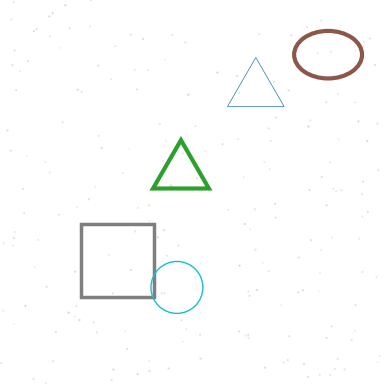[{"shape": "triangle", "thickness": 0.5, "radius": 0.42, "center": [0.664, 0.766]}, {"shape": "triangle", "thickness": 3, "radius": 0.42, "center": [0.47, 0.552]}, {"shape": "oval", "thickness": 3, "radius": 0.44, "center": [0.852, 0.858]}, {"shape": "square", "thickness": 2.5, "radius": 0.48, "center": [0.305, 0.323]}, {"shape": "circle", "thickness": 1, "radius": 0.34, "center": [0.46, 0.253]}]